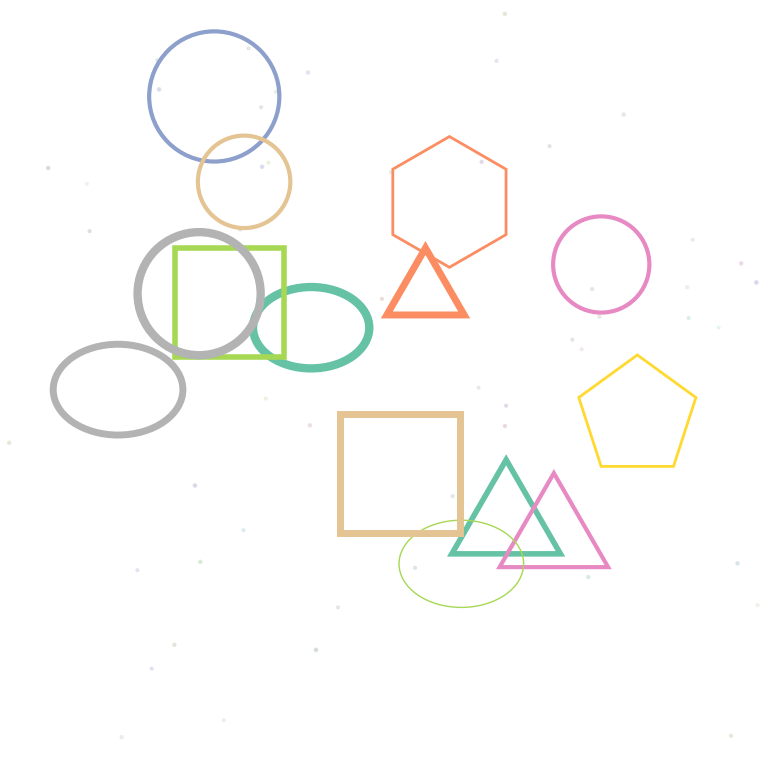[{"shape": "triangle", "thickness": 2, "radius": 0.41, "center": [0.657, 0.321]}, {"shape": "oval", "thickness": 3, "radius": 0.38, "center": [0.404, 0.574]}, {"shape": "hexagon", "thickness": 1, "radius": 0.42, "center": [0.584, 0.738]}, {"shape": "triangle", "thickness": 2.5, "radius": 0.29, "center": [0.553, 0.62]}, {"shape": "circle", "thickness": 1.5, "radius": 0.42, "center": [0.278, 0.875]}, {"shape": "triangle", "thickness": 1.5, "radius": 0.41, "center": [0.719, 0.304]}, {"shape": "circle", "thickness": 1.5, "radius": 0.31, "center": [0.781, 0.657]}, {"shape": "square", "thickness": 2, "radius": 0.35, "center": [0.299, 0.607]}, {"shape": "oval", "thickness": 0.5, "radius": 0.4, "center": [0.599, 0.268]}, {"shape": "pentagon", "thickness": 1, "radius": 0.4, "center": [0.828, 0.459]}, {"shape": "circle", "thickness": 1.5, "radius": 0.3, "center": [0.317, 0.764]}, {"shape": "square", "thickness": 2.5, "radius": 0.39, "center": [0.52, 0.385]}, {"shape": "circle", "thickness": 3, "radius": 0.4, "center": [0.259, 0.619]}, {"shape": "oval", "thickness": 2.5, "radius": 0.42, "center": [0.153, 0.494]}]